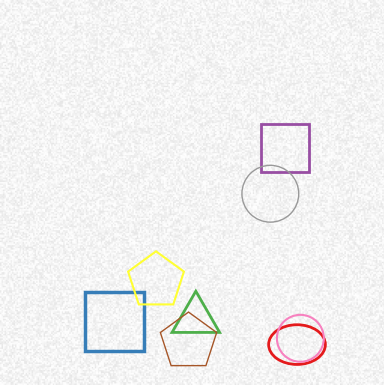[{"shape": "oval", "thickness": 2, "radius": 0.37, "center": [0.771, 0.105]}, {"shape": "square", "thickness": 2.5, "radius": 0.38, "center": [0.297, 0.166]}, {"shape": "triangle", "thickness": 2, "radius": 0.36, "center": [0.509, 0.172]}, {"shape": "square", "thickness": 2, "radius": 0.31, "center": [0.741, 0.616]}, {"shape": "pentagon", "thickness": 1.5, "radius": 0.38, "center": [0.405, 0.271]}, {"shape": "pentagon", "thickness": 1, "radius": 0.38, "center": [0.49, 0.113]}, {"shape": "circle", "thickness": 1.5, "radius": 0.3, "center": [0.78, 0.121]}, {"shape": "circle", "thickness": 1, "radius": 0.37, "center": [0.702, 0.497]}]